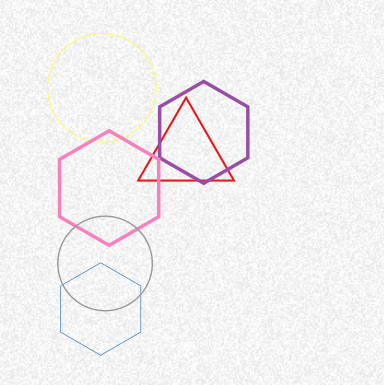[{"shape": "triangle", "thickness": 1.5, "radius": 0.72, "center": [0.483, 0.603]}, {"shape": "hexagon", "thickness": 0.5, "radius": 0.6, "center": [0.262, 0.197]}, {"shape": "hexagon", "thickness": 2.5, "radius": 0.66, "center": [0.529, 0.656]}, {"shape": "circle", "thickness": 0.5, "radius": 0.7, "center": [0.265, 0.772]}, {"shape": "hexagon", "thickness": 2.5, "radius": 0.74, "center": [0.283, 0.512]}, {"shape": "circle", "thickness": 1, "radius": 0.61, "center": [0.273, 0.316]}]